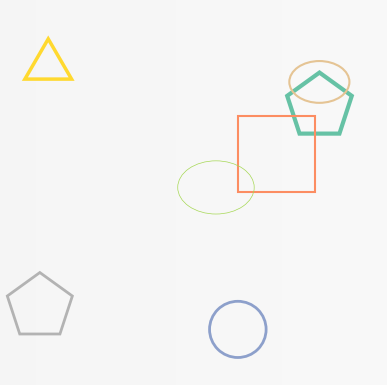[{"shape": "pentagon", "thickness": 3, "radius": 0.44, "center": [0.824, 0.724]}, {"shape": "square", "thickness": 1.5, "radius": 0.5, "center": [0.714, 0.6]}, {"shape": "circle", "thickness": 2, "radius": 0.36, "center": [0.614, 0.144]}, {"shape": "oval", "thickness": 0.5, "radius": 0.49, "center": [0.557, 0.513]}, {"shape": "triangle", "thickness": 2.5, "radius": 0.35, "center": [0.124, 0.829]}, {"shape": "oval", "thickness": 1.5, "radius": 0.39, "center": [0.824, 0.787]}, {"shape": "pentagon", "thickness": 2, "radius": 0.44, "center": [0.103, 0.204]}]